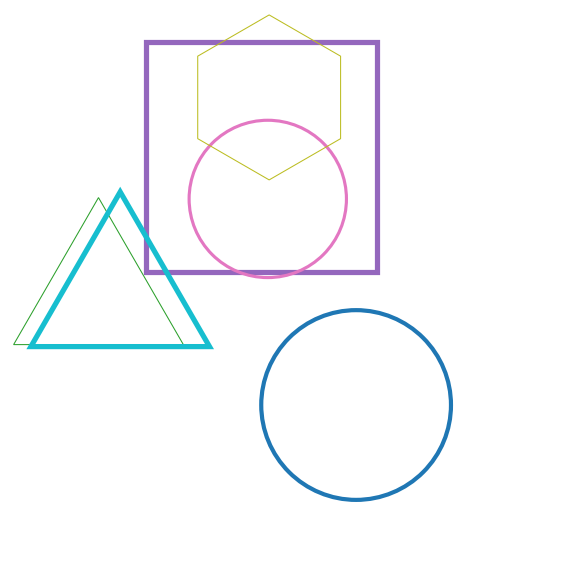[{"shape": "circle", "thickness": 2, "radius": 0.82, "center": [0.617, 0.298]}, {"shape": "triangle", "thickness": 0.5, "radius": 0.85, "center": [0.171, 0.487]}, {"shape": "square", "thickness": 2.5, "radius": 1.0, "center": [0.453, 0.727]}, {"shape": "circle", "thickness": 1.5, "radius": 0.68, "center": [0.464, 0.655]}, {"shape": "hexagon", "thickness": 0.5, "radius": 0.71, "center": [0.466, 0.83]}, {"shape": "triangle", "thickness": 2.5, "radius": 0.89, "center": [0.208, 0.488]}]